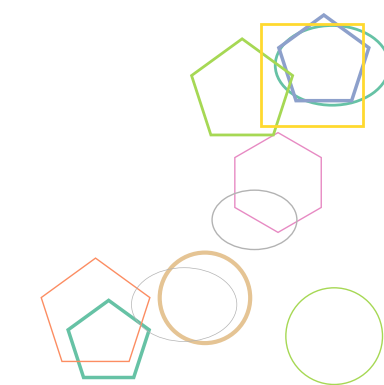[{"shape": "oval", "thickness": 2, "radius": 0.74, "center": [0.863, 0.83]}, {"shape": "pentagon", "thickness": 2.5, "radius": 0.55, "center": [0.282, 0.109]}, {"shape": "pentagon", "thickness": 1, "radius": 0.74, "center": [0.248, 0.181]}, {"shape": "pentagon", "thickness": 2.5, "radius": 0.61, "center": [0.841, 0.838]}, {"shape": "hexagon", "thickness": 1, "radius": 0.65, "center": [0.722, 0.526]}, {"shape": "circle", "thickness": 1, "radius": 0.63, "center": [0.868, 0.127]}, {"shape": "pentagon", "thickness": 2, "radius": 0.69, "center": [0.629, 0.761]}, {"shape": "square", "thickness": 2, "radius": 0.67, "center": [0.811, 0.805]}, {"shape": "circle", "thickness": 3, "radius": 0.59, "center": [0.532, 0.226]}, {"shape": "oval", "thickness": 0.5, "radius": 0.68, "center": [0.478, 0.209]}, {"shape": "oval", "thickness": 1, "radius": 0.55, "center": [0.661, 0.429]}]